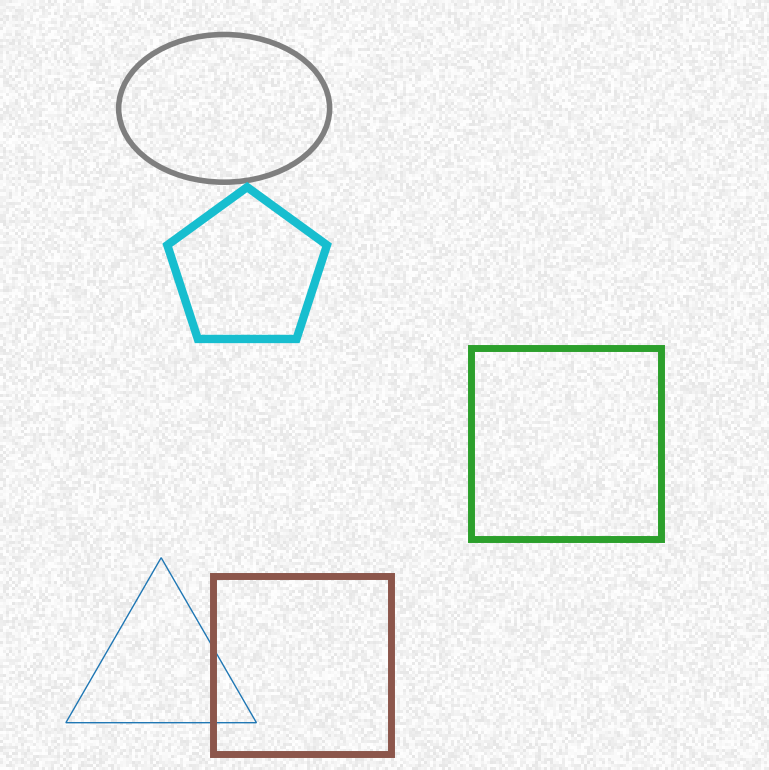[{"shape": "triangle", "thickness": 0.5, "radius": 0.71, "center": [0.209, 0.133]}, {"shape": "square", "thickness": 2.5, "radius": 0.62, "center": [0.735, 0.424]}, {"shape": "square", "thickness": 2.5, "radius": 0.58, "center": [0.392, 0.136]}, {"shape": "oval", "thickness": 2, "radius": 0.69, "center": [0.291, 0.859]}, {"shape": "pentagon", "thickness": 3, "radius": 0.55, "center": [0.321, 0.648]}]